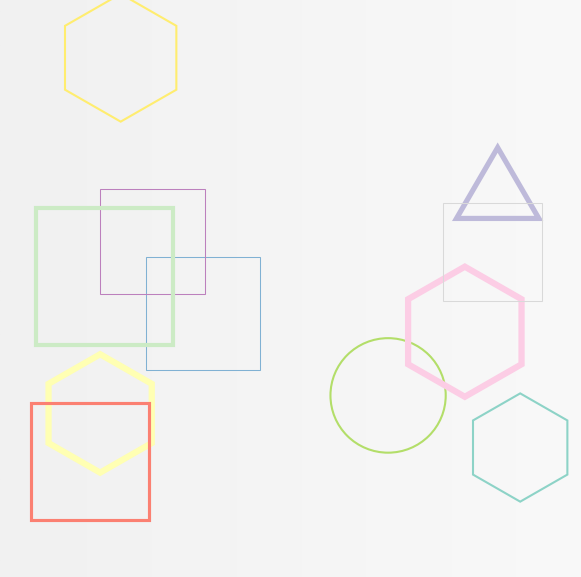[{"shape": "hexagon", "thickness": 1, "radius": 0.47, "center": [0.895, 0.224]}, {"shape": "hexagon", "thickness": 3, "radius": 0.51, "center": [0.172, 0.283]}, {"shape": "triangle", "thickness": 2.5, "radius": 0.41, "center": [0.856, 0.662]}, {"shape": "square", "thickness": 1.5, "radius": 0.51, "center": [0.155, 0.2]}, {"shape": "square", "thickness": 0.5, "radius": 0.49, "center": [0.349, 0.456]}, {"shape": "circle", "thickness": 1, "radius": 0.5, "center": [0.668, 0.314]}, {"shape": "hexagon", "thickness": 3, "radius": 0.56, "center": [0.8, 0.425]}, {"shape": "square", "thickness": 0.5, "radius": 0.42, "center": [0.848, 0.563]}, {"shape": "square", "thickness": 0.5, "radius": 0.45, "center": [0.262, 0.581]}, {"shape": "square", "thickness": 2, "radius": 0.59, "center": [0.179, 0.52]}, {"shape": "hexagon", "thickness": 1, "radius": 0.55, "center": [0.208, 0.899]}]